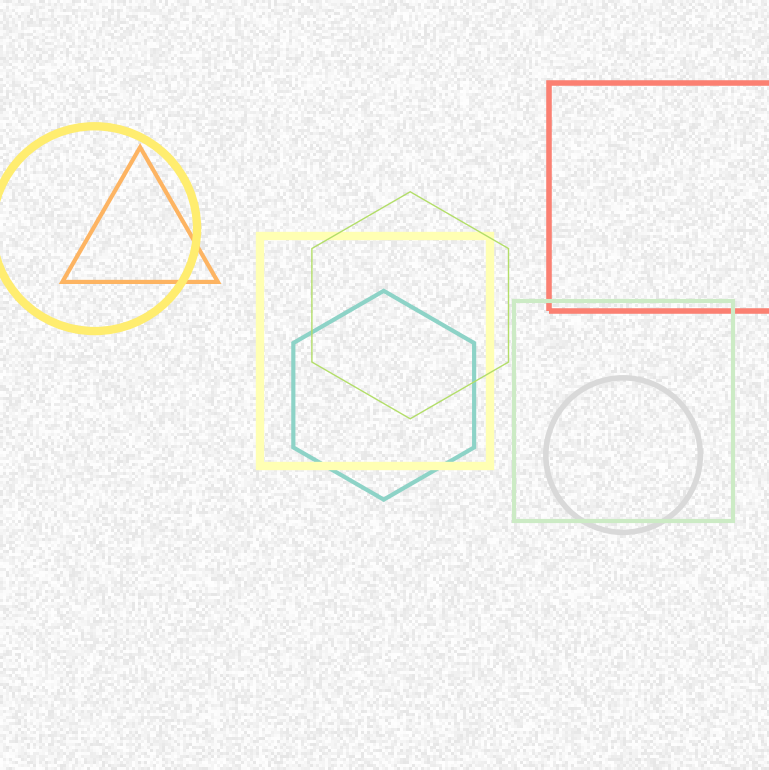[{"shape": "hexagon", "thickness": 1.5, "radius": 0.68, "center": [0.498, 0.487]}, {"shape": "square", "thickness": 3, "radius": 0.75, "center": [0.487, 0.544]}, {"shape": "square", "thickness": 2, "radius": 0.74, "center": [0.86, 0.744]}, {"shape": "triangle", "thickness": 1.5, "radius": 0.58, "center": [0.182, 0.692]}, {"shape": "hexagon", "thickness": 0.5, "radius": 0.74, "center": [0.533, 0.604]}, {"shape": "circle", "thickness": 2, "radius": 0.5, "center": [0.809, 0.409]}, {"shape": "square", "thickness": 1.5, "radius": 0.71, "center": [0.81, 0.466]}, {"shape": "circle", "thickness": 3, "radius": 0.66, "center": [0.123, 0.703]}]